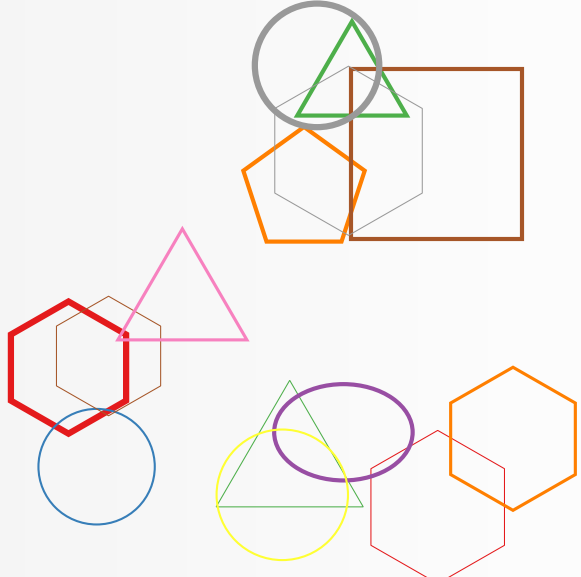[{"shape": "hexagon", "thickness": 0.5, "radius": 0.66, "center": [0.753, 0.121]}, {"shape": "hexagon", "thickness": 3, "radius": 0.57, "center": [0.118, 0.363]}, {"shape": "circle", "thickness": 1, "radius": 0.5, "center": [0.166, 0.191]}, {"shape": "triangle", "thickness": 0.5, "radius": 0.73, "center": [0.498, 0.194]}, {"shape": "triangle", "thickness": 2, "radius": 0.54, "center": [0.606, 0.853]}, {"shape": "oval", "thickness": 2, "radius": 0.6, "center": [0.591, 0.251]}, {"shape": "hexagon", "thickness": 1.5, "radius": 0.62, "center": [0.883, 0.239]}, {"shape": "pentagon", "thickness": 2, "radius": 0.55, "center": [0.523, 0.67]}, {"shape": "circle", "thickness": 1, "radius": 0.57, "center": [0.486, 0.142]}, {"shape": "hexagon", "thickness": 0.5, "radius": 0.52, "center": [0.187, 0.383]}, {"shape": "square", "thickness": 2, "radius": 0.74, "center": [0.751, 0.732]}, {"shape": "triangle", "thickness": 1.5, "radius": 0.64, "center": [0.314, 0.475]}, {"shape": "hexagon", "thickness": 0.5, "radius": 0.73, "center": [0.6, 0.738]}, {"shape": "circle", "thickness": 3, "radius": 0.54, "center": [0.545, 0.886]}]